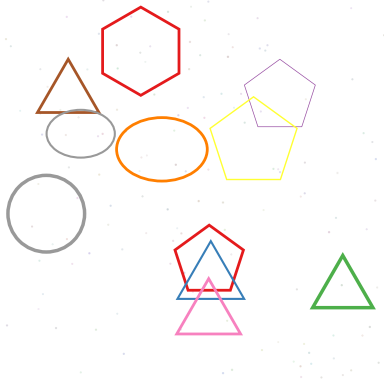[{"shape": "pentagon", "thickness": 2, "radius": 0.47, "center": [0.543, 0.322]}, {"shape": "hexagon", "thickness": 2, "radius": 0.57, "center": [0.366, 0.867]}, {"shape": "triangle", "thickness": 1.5, "radius": 0.5, "center": [0.548, 0.274]}, {"shape": "triangle", "thickness": 2.5, "radius": 0.45, "center": [0.89, 0.246]}, {"shape": "pentagon", "thickness": 0.5, "radius": 0.48, "center": [0.727, 0.749]}, {"shape": "oval", "thickness": 2, "radius": 0.59, "center": [0.421, 0.612]}, {"shape": "pentagon", "thickness": 1, "radius": 0.59, "center": [0.659, 0.63]}, {"shape": "triangle", "thickness": 2, "radius": 0.46, "center": [0.177, 0.754]}, {"shape": "triangle", "thickness": 2, "radius": 0.48, "center": [0.542, 0.18]}, {"shape": "oval", "thickness": 1.5, "radius": 0.44, "center": [0.21, 0.653]}, {"shape": "circle", "thickness": 2.5, "radius": 0.5, "center": [0.12, 0.445]}]